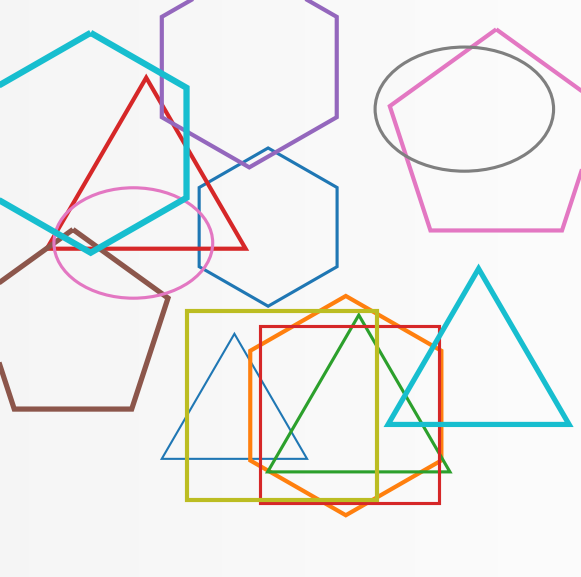[{"shape": "triangle", "thickness": 1, "radius": 0.72, "center": [0.403, 0.277]}, {"shape": "hexagon", "thickness": 1.5, "radius": 0.69, "center": [0.461, 0.606]}, {"shape": "hexagon", "thickness": 2, "radius": 0.95, "center": [0.595, 0.297]}, {"shape": "triangle", "thickness": 1.5, "radius": 0.91, "center": [0.617, 0.273]}, {"shape": "triangle", "thickness": 2, "radius": 0.99, "center": [0.252, 0.667]}, {"shape": "square", "thickness": 1.5, "radius": 0.77, "center": [0.602, 0.281]}, {"shape": "hexagon", "thickness": 2, "radius": 0.87, "center": [0.429, 0.883]}, {"shape": "pentagon", "thickness": 2.5, "radius": 0.86, "center": [0.126, 0.43]}, {"shape": "pentagon", "thickness": 2, "radius": 0.96, "center": [0.854, 0.756]}, {"shape": "oval", "thickness": 1.5, "radius": 0.68, "center": [0.229, 0.578]}, {"shape": "oval", "thickness": 1.5, "radius": 0.77, "center": [0.799, 0.81]}, {"shape": "square", "thickness": 2, "radius": 0.82, "center": [0.485, 0.297]}, {"shape": "hexagon", "thickness": 3, "radius": 0.95, "center": [0.156, 0.752]}, {"shape": "triangle", "thickness": 2.5, "radius": 0.9, "center": [0.823, 0.354]}]